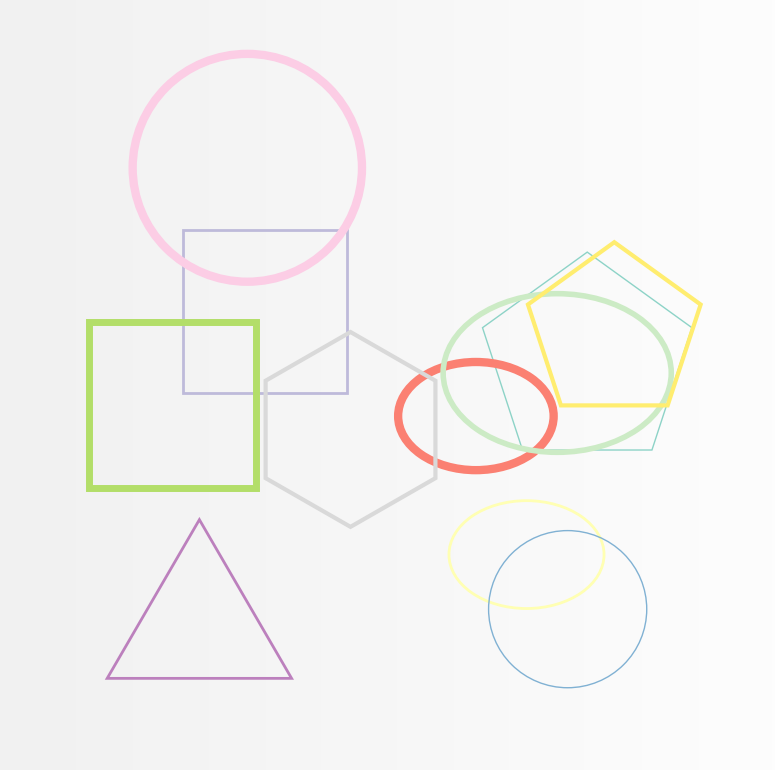[{"shape": "pentagon", "thickness": 0.5, "radius": 0.71, "center": [0.758, 0.531]}, {"shape": "oval", "thickness": 1, "radius": 0.5, "center": [0.679, 0.28]}, {"shape": "square", "thickness": 1, "radius": 0.53, "center": [0.342, 0.595]}, {"shape": "oval", "thickness": 3, "radius": 0.5, "center": [0.614, 0.46]}, {"shape": "circle", "thickness": 0.5, "radius": 0.51, "center": [0.732, 0.209]}, {"shape": "square", "thickness": 2.5, "radius": 0.54, "center": [0.222, 0.474]}, {"shape": "circle", "thickness": 3, "radius": 0.74, "center": [0.319, 0.782]}, {"shape": "hexagon", "thickness": 1.5, "radius": 0.63, "center": [0.452, 0.442]}, {"shape": "triangle", "thickness": 1, "radius": 0.69, "center": [0.257, 0.188]}, {"shape": "oval", "thickness": 2, "radius": 0.74, "center": [0.719, 0.516]}, {"shape": "pentagon", "thickness": 1.5, "radius": 0.59, "center": [0.793, 0.568]}]